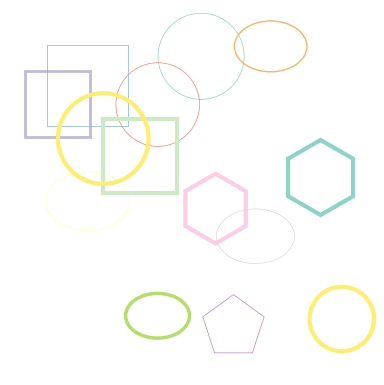[{"shape": "circle", "thickness": 0.5, "radius": 0.56, "center": [0.522, 0.854]}, {"shape": "hexagon", "thickness": 3, "radius": 0.49, "center": [0.833, 0.539]}, {"shape": "oval", "thickness": 0.5, "radius": 0.55, "center": [0.228, 0.477]}, {"shape": "square", "thickness": 2, "radius": 0.43, "center": [0.15, 0.73]}, {"shape": "circle", "thickness": 0.5, "radius": 0.54, "center": [0.41, 0.728]}, {"shape": "square", "thickness": 0.5, "radius": 0.52, "center": [0.228, 0.778]}, {"shape": "oval", "thickness": 1, "radius": 0.47, "center": [0.703, 0.879]}, {"shape": "oval", "thickness": 2.5, "radius": 0.42, "center": [0.409, 0.18]}, {"shape": "hexagon", "thickness": 3, "radius": 0.45, "center": [0.56, 0.458]}, {"shape": "oval", "thickness": 0.5, "radius": 0.51, "center": [0.663, 0.386]}, {"shape": "pentagon", "thickness": 0.5, "radius": 0.42, "center": [0.606, 0.151]}, {"shape": "square", "thickness": 3, "radius": 0.48, "center": [0.365, 0.594]}, {"shape": "circle", "thickness": 3, "radius": 0.59, "center": [0.268, 0.64]}, {"shape": "circle", "thickness": 3, "radius": 0.42, "center": [0.888, 0.171]}]